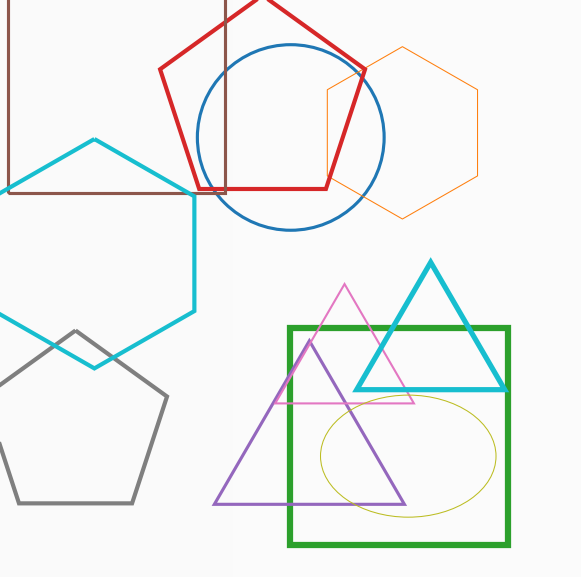[{"shape": "circle", "thickness": 1.5, "radius": 0.8, "center": [0.5, 0.761]}, {"shape": "hexagon", "thickness": 0.5, "radius": 0.75, "center": [0.692, 0.769]}, {"shape": "square", "thickness": 3, "radius": 0.94, "center": [0.686, 0.243]}, {"shape": "pentagon", "thickness": 2, "radius": 0.93, "center": [0.452, 0.822]}, {"shape": "triangle", "thickness": 1.5, "radius": 0.94, "center": [0.532, 0.22]}, {"shape": "square", "thickness": 1.5, "radius": 0.93, "center": [0.201, 0.851]}, {"shape": "triangle", "thickness": 1, "radius": 0.69, "center": [0.593, 0.369]}, {"shape": "pentagon", "thickness": 2, "radius": 0.83, "center": [0.13, 0.261]}, {"shape": "oval", "thickness": 0.5, "radius": 0.75, "center": [0.702, 0.209]}, {"shape": "hexagon", "thickness": 2, "radius": 0.99, "center": [0.162, 0.56]}, {"shape": "triangle", "thickness": 2.5, "radius": 0.74, "center": [0.741, 0.398]}]